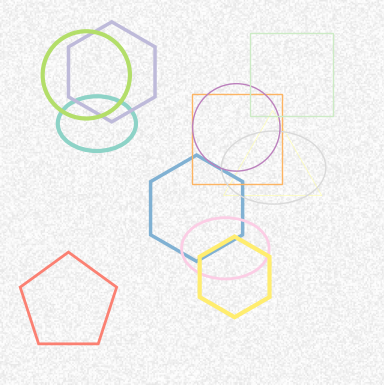[{"shape": "oval", "thickness": 3, "radius": 0.51, "center": [0.252, 0.679]}, {"shape": "triangle", "thickness": 0.5, "radius": 0.74, "center": [0.708, 0.566]}, {"shape": "hexagon", "thickness": 2.5, "radius": 0.65, "center": [0.29, 0.813]}, {"shape": "pentagon", "thickness": 2, "radius": 0.66, "center": [0.178, 0.213]}, {"shape": "hexagon", "thickness": 2.5, "radius": 0.69, "center": [0.511, 0.459]}, {"shape": "square", "thickness": 1, "radius": 0.58, "center": [0.615, 0.639]}, {"shape": "circle", "thickness": 3, "radius": 0.57, "center": [0.224, 0.806]}, {"shape": "oval", "thickness": 2, "radius": 0.57, "center": [0.585, 0.355]}, {"shape": "oval", "thickness": 1, "radius": 0.68, "center": [0.711, 0.565]}, {"shape": "circle", "thickness": 1, "radius": 0.57, "center": [0.614, 0.669]}, {"shape": "square", "thickness": 1, "radius": 0.53, "center": [0.757, 0.806]}, {"shape": "hexagon", "thickness": 3, "radius": 0.52, "center": [0.609, 0.281]}]